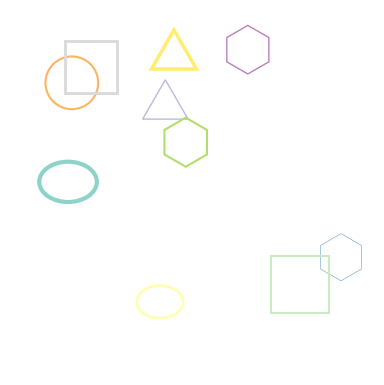[{"shape": "oval", "thickness": 3, "radius": 0.37, "center": [0.177, 0.528]}, {"shape": "oval", "thickness": 2, "radius": 0.3, "center": [0.415, 0.216]}, {"shape": "triangle", "thickness": 1, "radius": 0.34, "center": [0.429, 0.725]}, {"shape": "hexagon", "thickness": 0.5, "radius": 0.31, "center": [0.886, 0.332]}, {"shape": "circle", "thickness": 1.5, "radius": 0.34, "center": [0.187, 0.785]}, {"shape": "hexagon", "thickness": 1.5, "radius": 0.32, "center": [0.482, 0.631]}, {"shape": "square", "thickness": 2, "radius": 0.34, "center": [0.237, 0.826]}, {"shape": "hexagon", "thickness": 1, "radius": 0.32, "center": [0.644, 0.871]}, {"shape": "square", "thickness": 1.5, "radius": 0.37, "center": [0.78, 0.261]}, {"shape": "triangle", "thickness": 2.5, "radius": 0.34, "center": [0.452, 0.855]}]